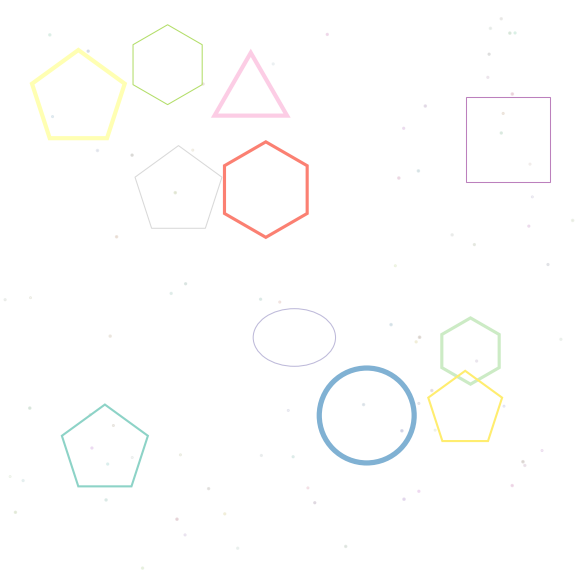[{"shape": "pentagon", "thickness": 1, "radius": 0.39, "center": [0.182, 0.22]}, {"shape": "pentagon", "thickness": 2, "radius": 0.42, "center": [0.136, 0.828]}, {"shape": "oval", "thickness": 0.5, "radius": 0.36, "center": [0.51, 0.415]}, {"shape": "hexagon", "thickness": 1.5, "radius": 0.41, "center": [0.46, 0.671]}, {"shape": "circle", "thickness": 2.5, "radius": 0.41, "center": [0.635, 0.28]}, {"shape": "hexagon", "thickness": 0.5, "radius": 0.35, "center": [0.29, 0.887]}, {"shape": "triangle", "thickness": 2, "radius": 0.36, "center": [0.434, 0.835]}, {"shape": "pentagon", "thickness": 0.5, "radius": 0.4, "center": [0.309, 0.668]}, {"shape": "square", "thickness": 0.5, "radius": 0.37, "center": [0.88, 0.757]}, {"shape": "hexagon", "thickness": 1.5, "radius": 0.29, "center": [0.815, 0.391]}, {"shape": "pentagon", "thickness": 1, "radius": 0.34, "center": [0.806, 0.29]}]